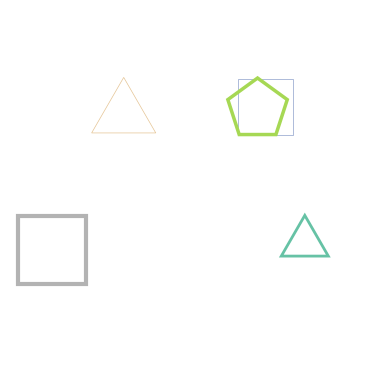[{"shape": "triangle", "thickness": 2, "radius": 0.35, "center": [0.792, 0.37]}, {"shape": "square", "thickness": 0.5, "radius": 0.36, "center": [0.69, 0.722]}, {"shape": "pentagon", "thickness": 2.5, "radius": 0.41, "center": [0.669, 0.716]}, {"shape": "triangle", "thickness": 0.5, "radius": 0.48, "center": [0.321, 0.703]}, {"shape": "square", "thickness": 3, "radius": 0.44, "center": [0.135, 0.35]}]